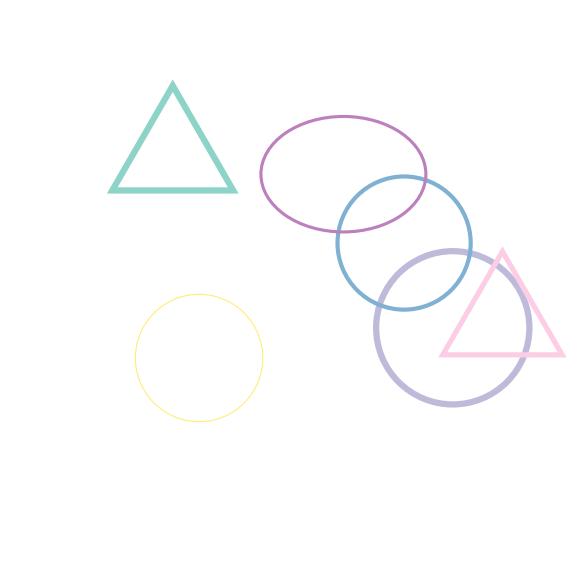[{"shape": "triangle", "thickness": 3, "radius": 0.6, "center": [0.299, 0.73]}, {"shape": "circle", "thickness": 3, "radius": 0.66, "center": [0.784, 0.432]}, {"shape": "circle", "thickness": 2, "radius": 0.58, "center": [0.7, 0.578]}, {"shape": "triangle", "thickness": 2.5, "radius": 0.6, "center": [0.87, 0.444]}, {"shape": "oval", "thickness": 1.5, "radius": 0.71, "center": [0.595, 0.697]}, {"shape": "circle", "thickness": 0.5, "radius": 0.55, "center": [0.345, 0.379]}]